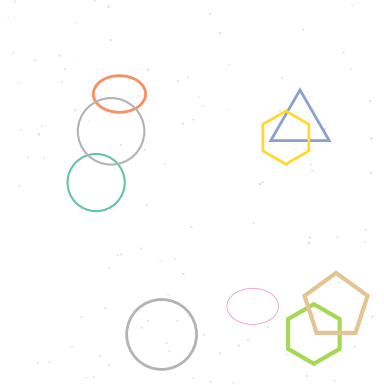[{"shape": "circle", "thickness": 1.5, "radius": 0.37, "center": [0.25, 0.526]}, {"shape": "oval", "thickness": 2, "radius": 0.34, "center": [0.31, 0.756]}, {"shape": "triangle", "thickness": 2, "radius": 0.44, "center": [0.779, 0.679]}, {"shape": "oval", "thickness": 0.5, "radius": 0.33, "center": [0.656, 0.204]}, {"shape": "hexagon", "thickness": 3, "radius": 0.39, "center": [0.815, 0.133]}, {"shape": "hexagon", "thickness": 2, "radius": 0.34, "center": [0.742, 0.643]}, {"shape": "pentagon", "thickness": 3, "radius": 0.43, "center": [0.873, 0.205]}, {"shape": "circle", "thickness": 1.5, "radius": 0.43, "center": [0.289, 0.659]}, {"shape": "circle", "thickness": 2, "radius": 0.45, "center": [0.42, 0.131]}]